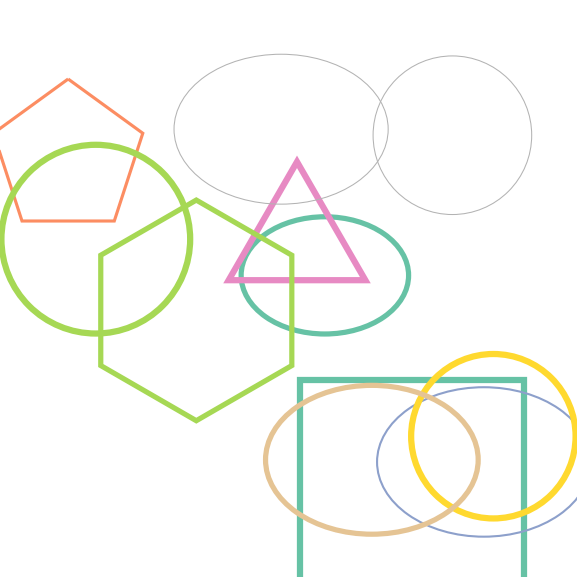[{"shape": "oval", "thickness": 2.5, "radius": 0.72, "center": [0.563, 0.522]}, {"shape": "square", "thickness": 3, "radius": 0.97, "center": [0.714, 0.146]}, {"shape": "pentagon", "thickness": 1.5, "radius": 0.68, "center": [0.118, 0.726]}, {"shape": "oval", "thickness": 1, "radius": 0.92, "center": [0.838, 0.199]}, {"shape": "triangle", "thickness": 3, "radius": 0.68, "center": [0.514, 0.582]}, {"shape": "circle", "thickness": 3, "radius": 0.82, "center": [0.166, 0.585]}, {"shape": "hexagon", "thickness": 2.5, "radius": 0.96, "center": [0.34, 0.462]}, {"shape": "circle", "thickness": 3, "radius": 0.71, "center": [0.854, 0.244]}, {"shape": "oval", "thickness": 2.5, "radius": 0.92, "center": [0.644, 0.203]}, {"shape": "oval", "thickness": 0.5, "radius": 0.93, "center": [0.487, 0.775]}, {"shape": "circle", "thickness": 0.5, "radius": 0.69, "center": [0.783, 0.765]}]